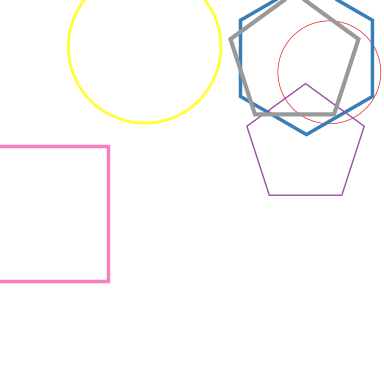[{"shape": "circle", "thickness": 0.5, "radius": 0.67, "center": [0.855, 0.812]}, {"shape": "hexagon", "thickness": 2.5, "radius": 0.99, "center": [0.796, 0.848]}, {"shape": "pentagon", "thickness": 1, "radius": 0.8, "center": [0.794, 0.623]}, {"shape": "circle", "thickness": 2, "radius": 0.99, "center": [0.376, 0.878]}, {"shape": "square", "thickness": 2.5, "radius": 0.88, "center": [0.106, 0.446]}, {"shape": "pentagon", "thickness": 3, "radius": 0.87, "center": [0.765, 0.844]}]